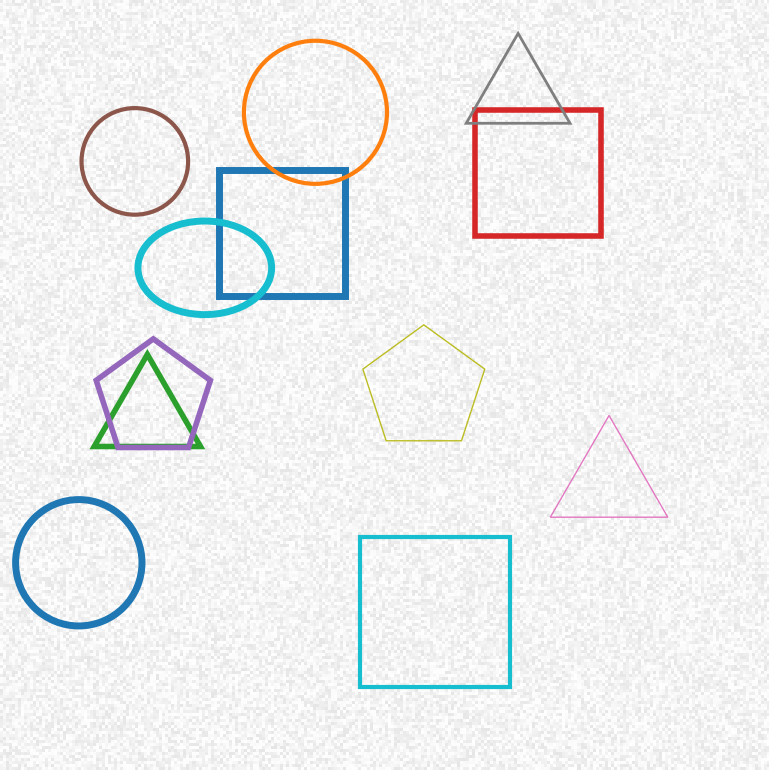[{"shape": "square", "thickness": 2.5, "radius": 0.41, "center": [0.366, 0.697]}, {"shape": "circle", "thickness": 2.5, "radius": 0.41, "center": [0.102, 0.269]}, {"shape": "circle", "thickness": 1.5, "radius": 0.46, "center": [0.41, 0.854]}, {"shape": "triangle", "thickness": 2, "radius": 0.4, "center": [0.191, 0.46]}, {"shape": "square", "thickness": 2, "radius": 0.41, "center": [0.698, 0.775]}, {"shape": "pentagon", "thickness": 2, "radius": 0.39, "center": [0.199, 0.482]}, {"shape": "circle", "thickness": 1.5, "radius": 0.35, "center": [0.175, 0.79]}, {"shape": "triangle", "thickness": 0.5, "radius": 0.44, "center": [0.791, 0.372]}, {"shape": "triangle", "thickness": 1, "radius": 0.39, "center": [0.673, 0.879]}, {"shape": "pentagon", "thickness": 0.5, "radius": 0.42, "center": [0.55, 0.495]}, {"shape": "square", "thickness": 1.5, "radius": 0.49, "center": [0.565, 0.205]}, {"shape": "oval", "thickness": 2.5, "radius": 0.43, "center": [0.266, 0.652]}]